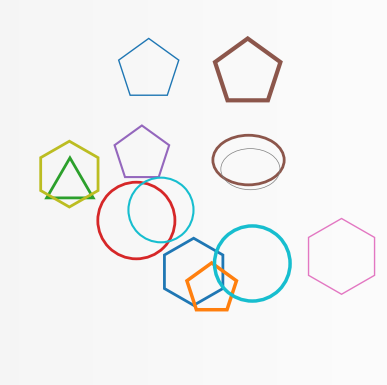[{"shape": "hexagon", "thickness": 2, "radius": 0.44, "center": [0.5, 0.294]}, {"shape": "pentagon", "thickness": 1, "radius": 0.41, "center": [0.384, 0.819]}, {"shape": "pentagon", "thickness": 2.5, "radius": 0.34, "center": [0.546, 0.25]}, {"shape": "triangle", "thickness": 2, "radius": 0.35, "center": [0.181, 0.521]}, {"shape": "circle", "thickness": 2, "radius": 0.5, "center": [0.352, 0.427]}, {"shape": "pentagon", "thickness": 1.5, "radius": 0.37, "center": [0.366, 0.6]}, {"shape": "oval", "thickness": 2, "radius": 0.46, "center": [0.641, 0.584]}, {"shape": "pentagon", "thickness": 3, "radius": 0.44, "center": [0.639, 0.811]}, {"shape": "hexagon", "thickness": 1, "radius": 0.49, "center": [0.881, 0.334]}, {"shape": "oval", "thickness": 0.5, "radius": 0.38, "center": [0.646, 0.561]}, {"shape": "hexagon", "thickness": 2, "radius": 0.43, "center": [0.179, 0.548]}, {"shape": "circle", "thickness": 1.5, "radius": 0.42, "center": [0.415, 0.455]}, {"shape": "circle", "thickness": 2.5, "radius": 0.49, "center": [0.651, 0.316]}]